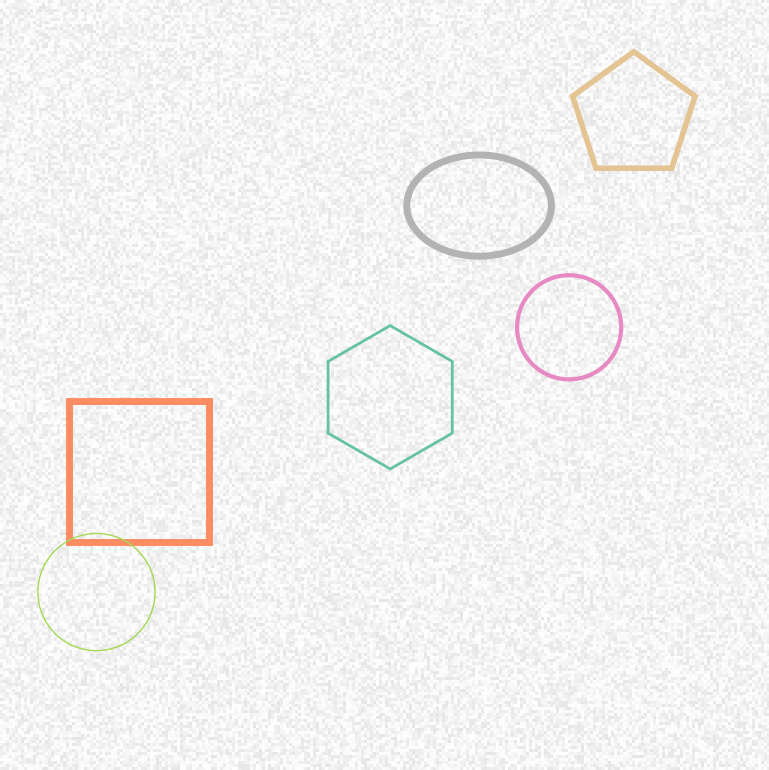[{"shape": "hexagon", "thickness": 1, "radius": 0.47, "center": [0.507, 0.484]}, {"shape": "square", "thickness": 2.5, "radius": 0.45, "center": [0.181, 0.388]}, {"shape": "circle", "thickness": 1.5, "radius": 0.34, "center": [0.739, 0.575]}, {"shape": "circle", "thickness": 0.5, "radius": 0.38, "center": [0.125, 0.231]}, {"shape": "pentagon", "thickness": 2, "radius": 0.42, "center": [0.823, 0.849]}, {"shape": "oval", "thickness": 2.5, "radius": 0.47, "center": [0.622, 0.733]}]